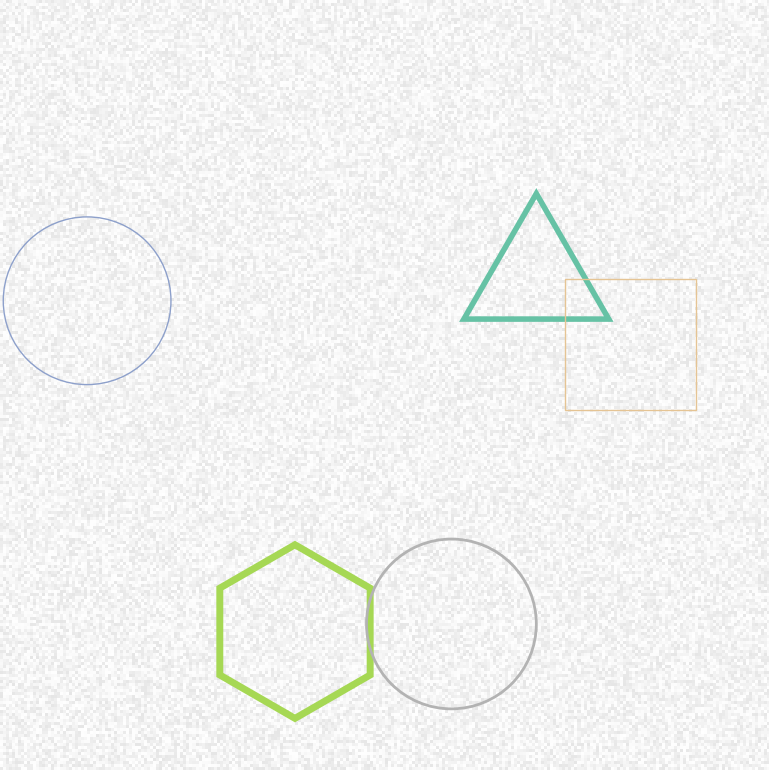[{"shape": "triangle", "thickness": 2, "radius": 0.54, "center": [0.697, 0.64]}, {"shape": "circle", "thickness": 0.5, "radius": 0.54, "center": [0.113, 0.609]}, {"shape": "hexagon", "thickness": 2.5, "radius": 0.56, "center": [0.383, 0.18]}, {"shape": "square", "thickness": 0.5, "radius": 0.43, "center": [0.819, 0.553]}, {"shape": "circle", "thickness": 1, "radius": 0.55, "center": [0.586, 0.19]}]